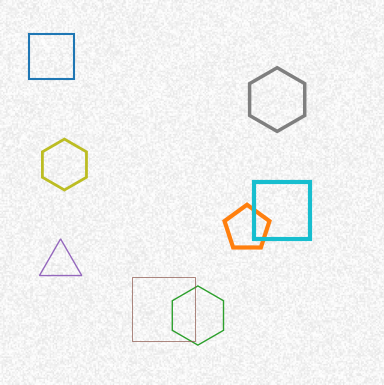[{"shape": "square", "thickness": 1.5, "radius": 0.29, "center": [0.135, 0.854]}, {"shape": "pentagon", "thickness": 3, "radius": 0.31, "center": [0.642, 0.407]}, {"shape": "hexagon", "thickness": 1, "radius": 0.38, "center": [0.514, 0.18]}, {"shape": "triangle", "thickness": 1, "radius": 0.32, "center": [0.157, 0.316]}, {"shape": "square", "thickness": 0.5, "radius": 0.41, "center": [0.424, 0.198]}, {"shape": "hexagon", "thickness": 2.5, "radius": 0.41, "center": [0.72, 0.741]}, {"shape": "hexagon", "thickness": 2, "radius": 0.33, "center": [0.167, 0.573]}, {"shape": "square", "thickness": 3, "radius": 0.37, "center": [0.733, 0.452]}]